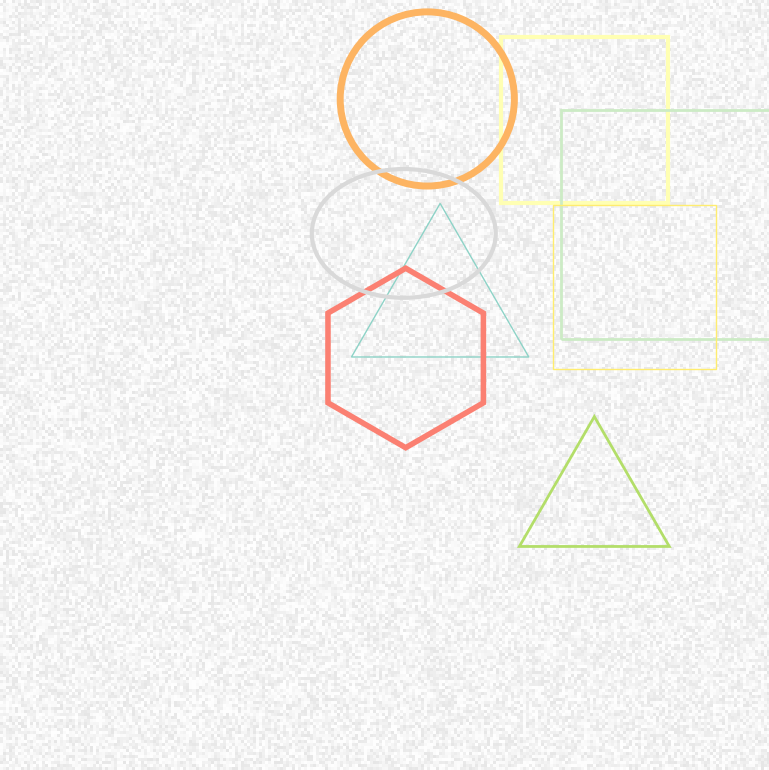[{"shape": "triangle", "thickness": 0.5, "radius": 0.66, "center": [0.572, 0.603]}, {"shape": "square", "thickness": 1.5, "radius": 0.54, "center": [0.759, 0.844]}, {"shape": "hexagon", "thickness": 2, "radius": 0.58, "center": [0.527, 0.535]}, {"shape": "circle", "thickness": 2.5, "radius": 0.57, "center": [0.555, 0.871]}, {"shape": "triangle", "thickness": 1, "radius": 0.56, "center": [0.772, 0.347]}, {"shape": "oval", "thickness": 1.5, "radius": 0.6, "center": [0.524, 0.697]}, {"shape": "square", "thickness": 1, "radius": 0.74, "center": [0.878, 0.708]}, {"shape": "square", "thickness": 0.5, "radius": 0.53, "center": [0.824, 0.627]}]